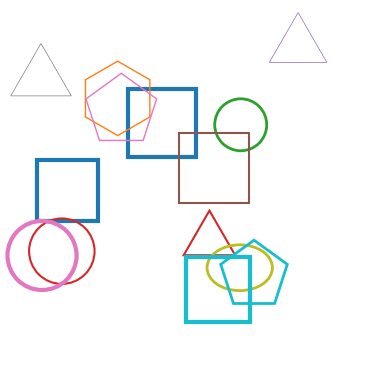[{"shape": "square", "thickness": 3, "radius": 0.4, "center": [0.175, 0.505]}, {"shape": "square", "thickness": 3, "radius": 0.45, "center": [0.421, 0.68]}, {"shape": "hexagon", "thickness": 1, "radius": 0.48, "center": [0.306, 0.745]}, {"shape": "circle", "thickness": 2, "radius": 0.34, "center": [0.625, 0.676]}, {"shape": "triangle", "thickness": 1.5, "radius": 0.39, "center": [0.544, 0.376]}, {"shape": "circle", "thickness": 1.5, "radius": 0.43, "center": [0.161, 0.348]}, {"shape": "triangle", "thickness": 0.5, "radius": 0.43, "center": [0.774, 0.881]}, {"shape": "square", "thickness": 1.5, "radius": 0.45, "center": [0.556, 0.564]}, {"shape": "pentagon", "thickness": 1, "radius": 0.48, "center": [0.315, 0.713]}, {"shape": "circle", "thickness": 3, "radius": 0.45, "center": [0.109, 0.336]}, {"shape": "triangle", "thickness": 0.5, "radius": 0.45, "center": [0.106, 0.796]}, {"shape": "oval", "thickness": 2, "radius": 0.42, "center": [0.623, 0.305]}, {"shape": "pentagon", "thickness": 2, "radius": 0.45, "center": [0.66, 0.285]}, {"shape": "square", "thickness": 3, "radius": 0.42, "center": [0.566, 0.248]}]